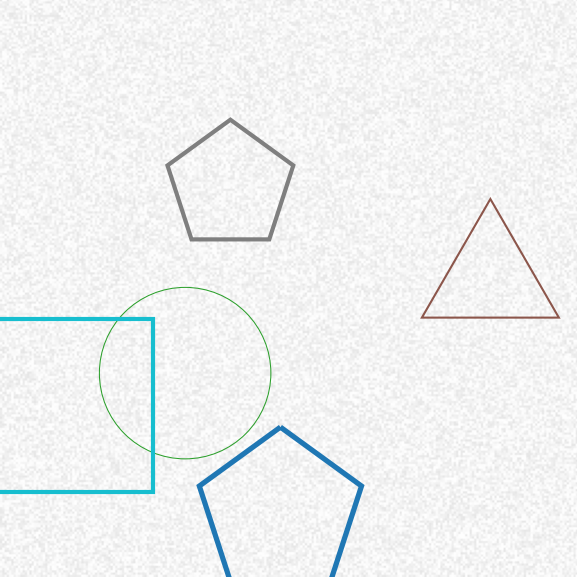[{"shape": "pentagon", "thickness": 2.5, "radius": 0.74, "center": [0.486, 0.112]}, {"shape": "circle", "thickness": 0.5, "radius": 0.74, "center": [0.321, 0.353]}, {"shape": "triangle", "thickness": 1, "radius": 0.68, "center": [0.849, 0.518]}, {"shape": "pentagon", "thickness": 2, "radius": 0.57, "center": [0.399, 0.677]}, {"shape": "square", "thickness": 2, "radius": 0.75, "center": [0.116, 0.297]}]